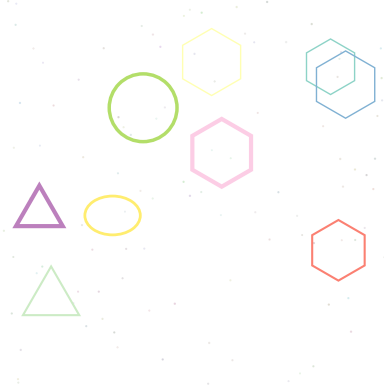[{"shape": "hexagon", "thickness": 1, "radius": 0.36, "center": [0.859, 0.827]}, {"shape": "hexagon", "thickness": 1, "radius": 0.43, "center": [0.55, 0.839]}, {"shape": "hexagon", "thickness": 1.5, "radius": 0.39, "center": [0.879, 0.35]}, {"shape": "hexagon", "thickness": 1, "radius": 0.44, "center": [0.898, 0.78]}, {"shape": "circle", "thickness": 2.5, "radius": 0.44, "center": [0.372, 0.72]}, {"shape": "hexagon", "thickness": 3, "radius": 0.44, "center": [0.576, 0.603]}, {"shape": "triangle", "thickness": 3, "radius": 0.35, "center": [0.102, 0.448]}, {"shape": "triangle", "thickness": 1.5, "radius": 0.42, "center": [0.133, 0.224]}, {"shape": "oval", "thickness": 2, "radius": 0.36, "center": [0.292, 0.44]}]